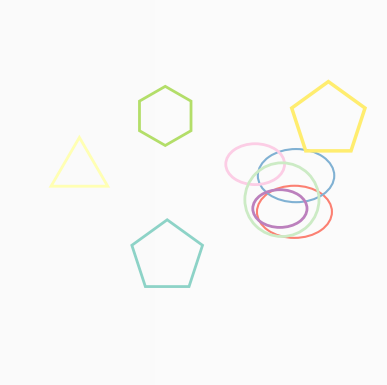[{"shape": "pentagon", "thickness": 2, "radius": 0.48, "center": [0.431, 0.333]}, {"shape": "triangle", "thickness": 2, "radius": 0.42, "center": [0.205, 0.559]}, {"shape": "oval", "thickness": 1.5, "radius": 0.48, "center": [0.76, 0.45]}, {"shape": "oval", "thickness": 1.5, "radius": 0.49, "center": [0.764, 0.544]}, {"shape": "hexagon", "thickness": 2, "radius": 0.38, "center": [0.426, 0.699]}, {"shape": "oval", "thickness": 2, "radius": 0.38, "center": [0.658, 0.574]}, {"shape": "oval", "thickness": 2, "radius": 0.35, "center": [0.722, 0.458]}, {"shape": "circle", "thickness": 2, "radius": 0.48, "center": [0.728, 0.481]}, {"shape": "pentagon", "thickness": 2.5, "radius": 0.5, "center": [0.847, 0.689]}]